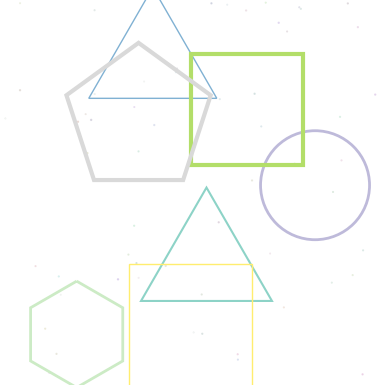[{"shape": "triangle", "thickness": 1.5, "radius": 0.98, "center": [0.536, 0.316]}, {"shape": "circle", "thickness": 2, "radius": 0.71, "center": [0.818, 0.519]}, {"shape": "triangle", "thickness": 1, "radius": 0.96, "center": [0.397, 0.841]}, {"shape": "square", "thickness": 3, "radius": 0.73, "center": [0.642, 0.716]}, {"shape": "pentagon", "thickness": 3, "radius": 0.98, "center": [0.36, 0.692]}, {"shape": "hexagon", "thickness": 2, "radius": 0.69, "center": [0.199, 0.132]}, {"shape": "square", "thickness": 1, "radius": 0.8, "center": [0.495, 0.155]}]